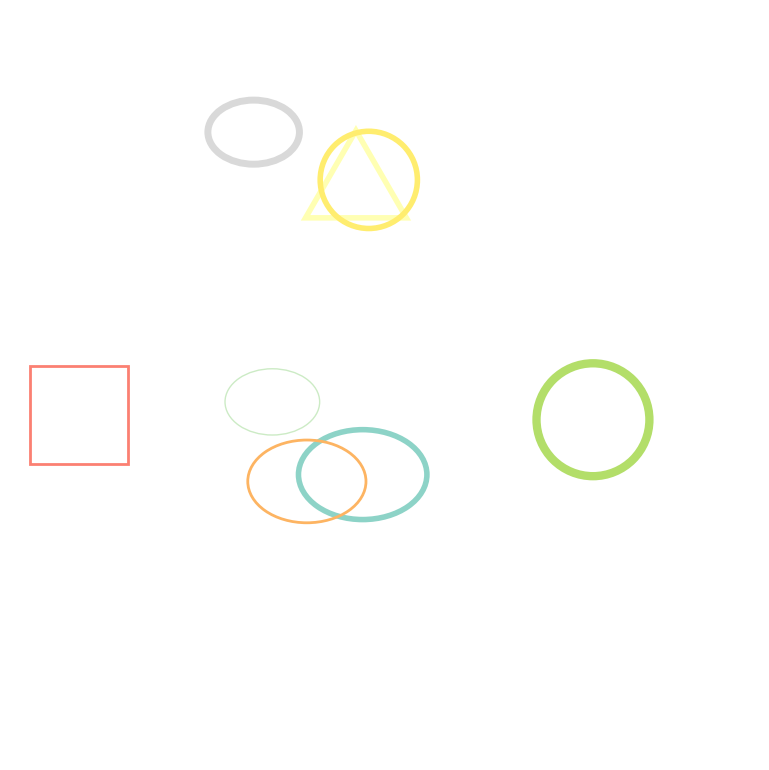[{"shape": "oval", "thickness": 2, "radius": 0.42, "center": [0.471, 0.384]}, {"shape": "triangle", "thickness": 2, "radius": 0.38, "center": [0.462, 0.755]}, {"shape": "square", "thickness": 1, "radius": 0.32, "center": [0.103, 0.461]}, {"shape": "oval", "thickness": 1, "radius": 0.38, "center": [0.399, 0.375]}, {"shape": "circle", "thickness": 3, "radius": 0.37, "center": [0.77, 0.455]}, {"shape": "oval", "thickness": 2.5, "radius": 0.3, "center": [0.329, 0.828]}, {"shape": "oval", "thickness": 0.5, "radius": 0.31, "center": [0.354, 0.478]}, {"shape": "circle", "thickness": 2, "radius": 0.32, "center": [0.479, 0.766]}]